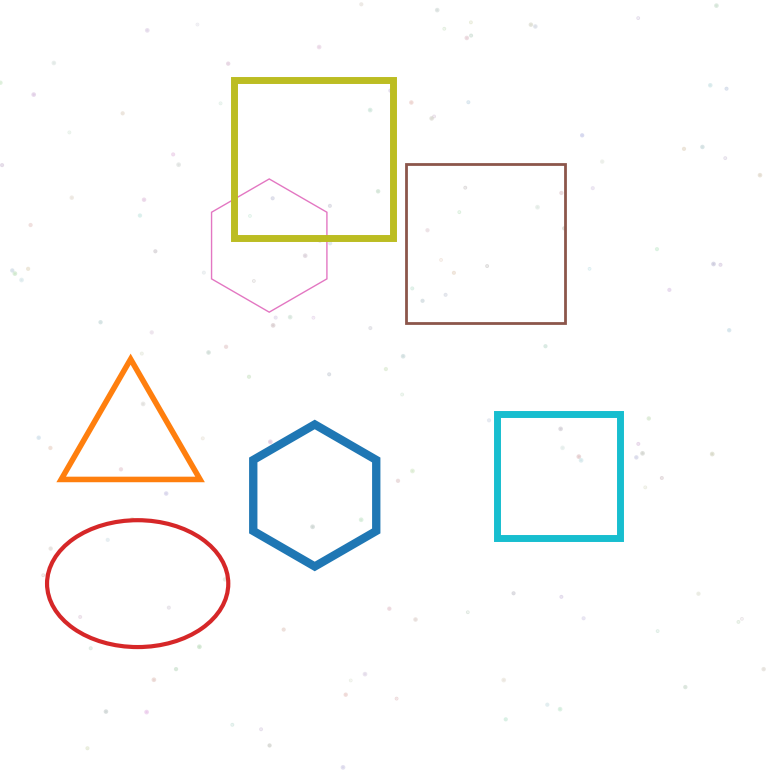[{"shape": "hexagon", "thickness": 3, "radius": 0.46, "center": [0.409, 0.357]}, {"shape": "triangle", "thickness": 2, "radius": 0.52, "center": [0.17, 0.429]}, {"shape": "oval", "thickness": 1.5, "radius": 0.59, "center": [0.179, 0.242]}, {"shape": "square", "thickness": 1, "radius": 0.52, "center": [0.631, 0.684]}, {"shape": "hexagon", "thickness": 0.5, "radius": 0.43, "center": [0.35, 0.681]}, {"shape": "square", "thickness": 2.5, "radius": 0.52, "center": [0.407, 0.794]}, {"shape": "square", "thickness": 2.5, "radius": 0.4, "center": [0.725, 0.382]}]